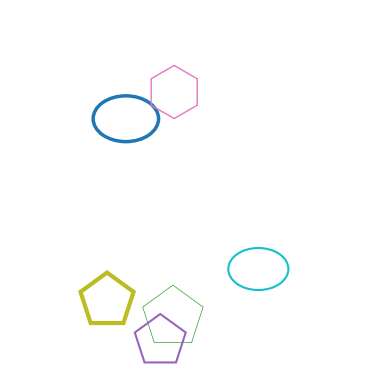[{"shape": "oval", "thickness": 2.5, "radius": 0.42, "center": [0.327, 0.692]}, {"shape": "pentagon", "thickness": 0.5, "radius": 0.41, "center": [0.449, 0.177]}, {"shape": "pentagon", "thickness": 1.5, "radius": 0.35, "center": [0.416, 0.115]}, {"shape": "hexagon", "thickness": 1, "radius": 0.34, "center": [0.452, 0.761]}, {"shape": "pentagon", "thickness": 3, "radius": 0.36, "center": [0.278, 0.22]}, {"shape": "oval", "thickness": 1.5, "radius": 0.39, "center": [0.671, 0.301]}]